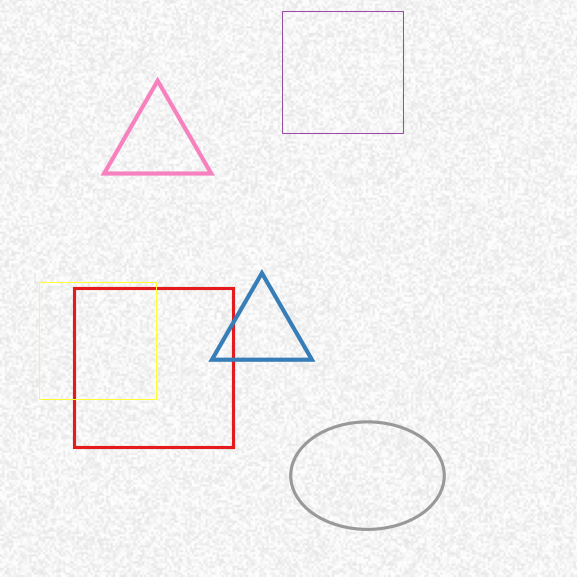[{"shape": "square", "thickness": 1.5, "radius": 0.69, "center": [0.265, 0.363]}, {"shape": "triangle", "thickness": 2, "radius": 0.5, "center": [0.454, 0.426]}, {"shape": "square", "thickness": 0.5, "radius": 0.53, "center": [0.593, 0.874]}, {"shape": "square", "thickness": 0.5, "radius": 0.51, "center": [0.169, 0.41]}, {"shape": "triangle", "thickness": 2, "radius": 0.54, "center": [0.273, 0.752]}, {"shape": "oval", "thickness": 1.5, "radius": 0.66, "center": [0.636, 0.176]}]